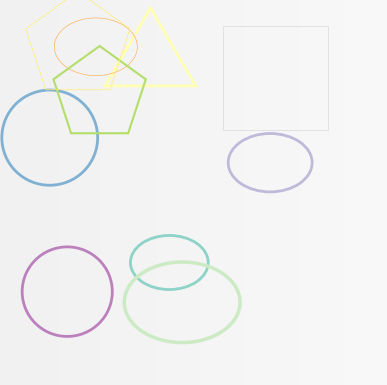[{"shape": "oval", "thickness": 2, "radius": 0.5, "center": [0.437, 0.318]}, {"shape": "triangle", "thickness": 2, "radius": 0.67, "center": [0.388, 0.844]}, {"shape": "oval", "thickness": 2, "radius": 0.54, "center": [0.697, 0.577]}, {"shape": "circle", "thickness": 2, "radius": 0.62, "center": [0.128, 0.643]}, {"shape": "oval", "thickness": 0.5, "radius": 0.54, "center": [0.247, 0.878]}, {"shape": "pentagon", "thickness": 1.5, "radius": 0.63, "center": [0.257, 0.755]}, {"shape": "square", "thickness": 0.5, "radius": 0.67, "center": [0.711, 0.797]}, {"shape": "circle", "thickness": 2, "radius": 0.58, "center": [0.174, 0.242]}, {"shape": "oval", "thickness": 2.5, "radius": 0.75, "center": [0.47, 0.215]}, {"shape": "pentagon", "thickness": 0.5, "radius": 0.71, "center": [0.201, 0.881]}]